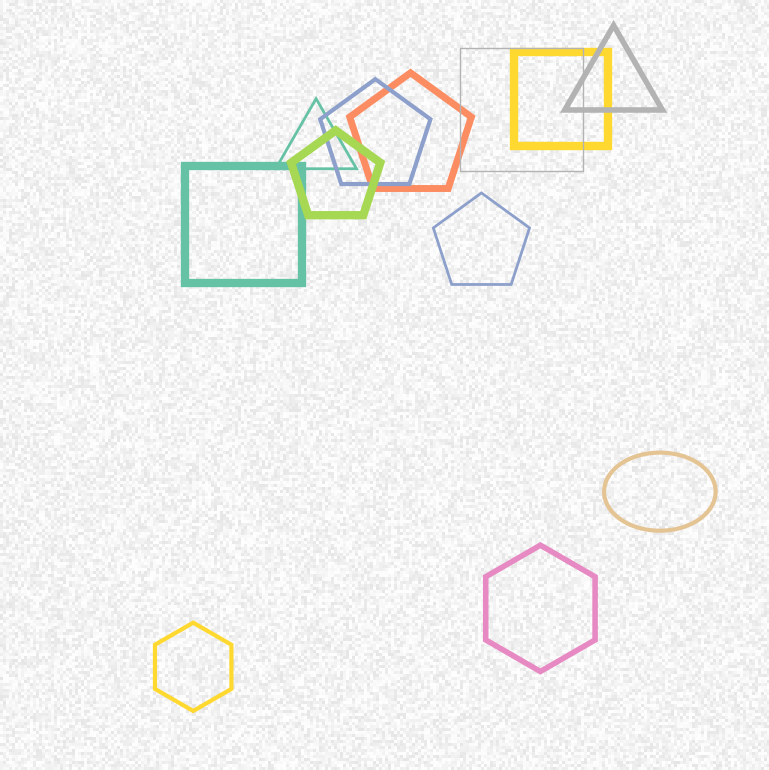[{"shape": "square", "thickness": 3, "radius": 0.38, "center": [0.316, 0.708]}, {"shape": "triangle", "thickness": 1, "radius": 0.3, "center": [0.411, 0.811]}, {"shape": "pentagon", "thickness": 2.5, "radius": 0.42, "center": [0.533, 0.822]}, {"shape": "pentagon", "thickness": 1, "radius": 0.33, "center": [0.625, 0.684]}, {"shape": "pentagon", "thickness": 1.5, "radius": 0.38, "center": [0.487, 0.822]}, {"shape": "hexagon", "thickness": 2, "radius": 0.41, "center": [0.702, 0.21]}, {"shape": "pentagon", "thickness": 3, "radius": 0.3, "center": [0.436, 0.77]}, {"shape": "hexagon", "thickness": 1.5, "radius": 0.29, "center": [0.251, 0.134]}, {"shape": "square", "thickness": 3, "radius": 0.31, "center": [0.729, 0.872]}, {"shape": "oval", "thickness": 1.5, "radius": 0.36, "center": [0.857, 0.361]}, {"shape": "square", "thickness": 0.5, "radius": 0.4, "center": [0.678, 0.857]}, {"shape": "triangle", "thickness": 2, "radius": 0.37, "center": [0.797, 0.894]}]